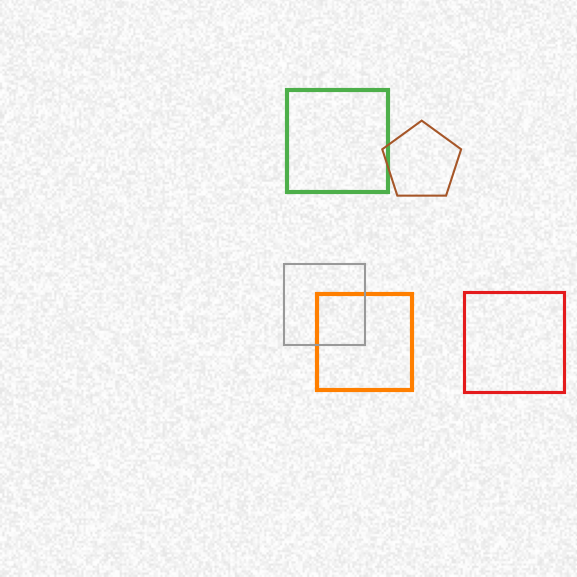[{"shape": "square", "thickness": 1.5, "radius": 0.43, "center": [0.891, 0.407]}, {"shape": "square", "thickness": 2, "radius": 0.44, "center": [0.585, 0.756]}, {"shape": "square", "thickness": 2, "radius": 0.41, "center": [0.631, 0.407]}, {"shape": "pentagon", "thickness": 1, "radius": 0.36, "center": [0.73, 0.718]}, {"shape": "square", "thickness": 1, "radius": 0.35, "center": [0.562, 0.472]}]